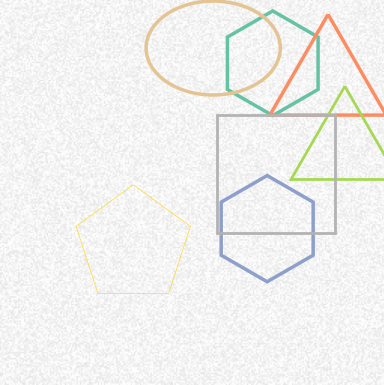[{"shape": "hexagon", "thickness": 2.5, "radius": 0.68, "center": [0.708, 0.836]}, {"shape": "triangle", "thickness": 2.5, "radius": 0.87, "center": [0.852, 0.788]}, {"shape": "hexagon", "thickness": 2.5, "radius": 0.69, "center": [0.694, 0.406]}, {"shape": "triangle", "thickness": 2, "radius": 0.81, "center": [0.896, 0.614]}, {"shape": "pentagon", "thickness": 0.5, "radius": 0.78, "center": [0.346, 0.364]}, {"shape": "oval", "thickness": 2.5, "radius": 0.87, "center": [0.554, 0.875]}, {"shape": "square", "thickness": 2, "radius": 0.77, "center": [0.716, 0.548]}]